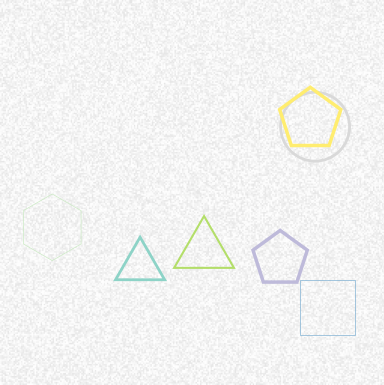[{"shape": "triangle", "thickness": 2, "radius": 0.37, "center": [0.364, 0.31]}, {"shape": "pentagon", "thickness": 2.5, "radius": 0.37, "center": [0.728, 0.327]}, {"shape": "square", "thickness": 0.5, "radius": 0.36, "center": [0.851, 0.201]}, {"shape": "triangle", "thickness": 1.5, "radius": 0.45, "center": [0.53, 0.349]}, {"shape": "circle", "thickness": 2, "radius": 0.45, "center": [0.818, 0.671]}, {"shape": "hexagon", "thickness": 0.5, "radius": 0.43, "center": [0.136, 0.41]}, {"shape": "pentagon", "thickness": 2.5, "radius": 0.42, "center": [0.806, 0.69]}]